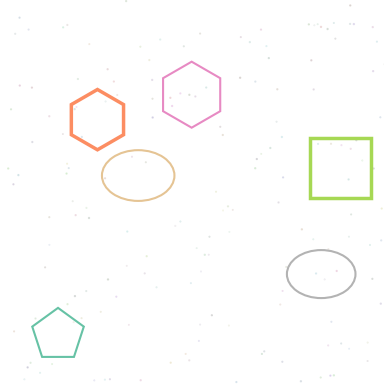[{"shape": "pentagon", "thickness": 1.5, "radius": 0.35, "center": [0.151, 0.13]}, {"shape": "hexagon", "thickness": 2.5, "radius": 0.39, "center": [0.253, 0.689]}, {"shape": "hexagon", "thickness": 1.5, "radius": 0.43, "center": [0.498, 0.754]}, {"shape": "square", "thickness": 2.5, "radius": 0.39, "center": [0.884, 0.563]}, {"shape": "oval", "thickness": 1.5, "radius": 0.47, "center": [0.359, 0.544]}, {"shape": "oval", "thickness": 1.5, "radius": 0.45, "center": [0.834, 0.288]}]